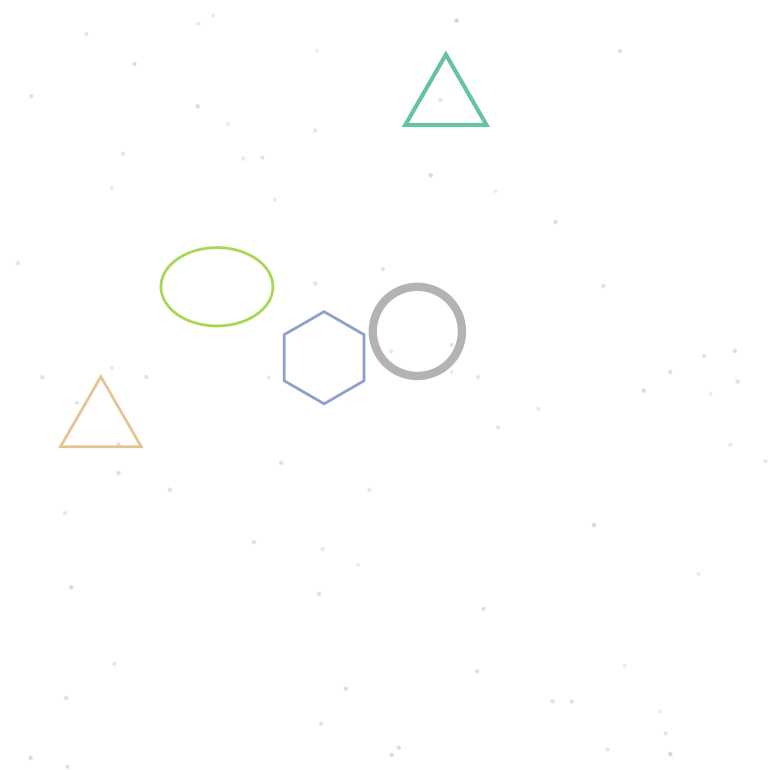[{"shape": "triangle", "thickness": 1.5, "radius": 0.3, "center": [0.579, 0.868]}, {"shape": "hexagon", "thickness": 1, "radius": 0.3, "center": [0.421, 0.535]}, {"shape": "oval", "thickness": 1, "radius": 0.36, "center": [0.282, 0.628]}, {"shape": "triangle", "thickness": 1, "radius": 0.3, "center": [0.131, 0.45]}, {"shape": "circle", "thickness": 3, "radius": 0.29, "center": [0.542, 0.57]}]